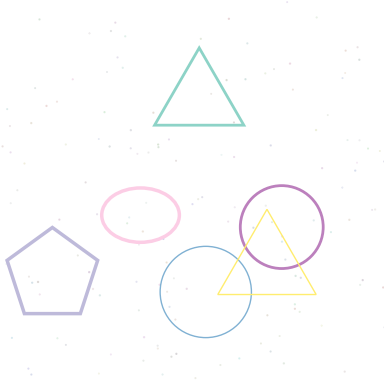[{"shape": "triangle", "thickness": 2, "radius": 0.67, "center": [0.517, 0.742]}, {"shape": "pentagon", "thickness": 2.5, "radius": 0.62, "center": [0.136, 0.285]}, {"shape": "circle", "thickness": 1, "radius": 0.59, "center": [0.534, 0.242]}, {"shape": "oval", "thickness": 2.5, "radius": 0.5, "center": [0.365, 0.441]}, {"shape": "circle", "thickness": 2, "radius": 0.54, "center": [0.732, 0.41]}, {"shape": "triangle", "thickness": 1, "radius": 0.74, "center": [0.693, 0.309]}]